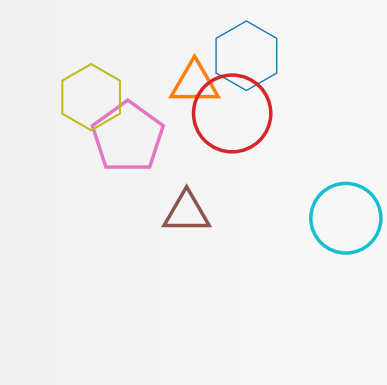[{"shape": "hexagon", "thickness": 1, "radius": 0.45, "center": [0.636, 0.855]}, {"shape": "triangle", "thickness": 2.5, "radius": 0.35, "center": [0.502, 0.784]}, {"shape": "circle", "thickness": 2.5, "radius": 0.5, "center": [0.599, 0.705]}, {"shape": "triangle", "thickness": 2.5, "radius": 0.34, "center": [0.482, 0.448]}, {"shape": "pentagon", "thickness": 2.5, "radius": 0.48, "center": [0.33, 0.644]}, {"shape": "hexagon", "thickness": 1.5, "radius": 0.43, "center": [0.235, 0.748]}, {"shape": "circle", "thickness": 2.5, "radius": 0.45, "center": [0.893, 0.433]}]